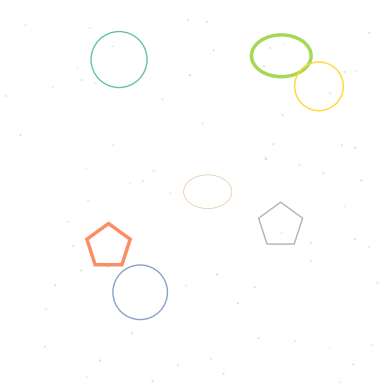[{"shape": "circle", "thickness": 1, "radius": 0.36, "center": [0.309, 0.845]}, {"shape": "pentagon", "thickness": 2.5, "radius": 0.3, "center": [0.282, 0.36]}, {"shape": "circle", "thickness": 1, "radius": 0.35, "center": [0.364, 0.241]}, {"shape": "oval", "thickness": 2.5, "radius": 0.39, "center": [0.731, 0.855]}, {"shape": "circle", "thickness": 1, "radius": 0.32, "center": [0.829, 0.776]}, {"shape": "oval", "thickness": 0.5, "radius": 0.31, "center": [0.54, 0.502]}, {"shape": "pentagon", "thickness": 1, "radius": 0.3, "center": [0.729, 0.415]}]